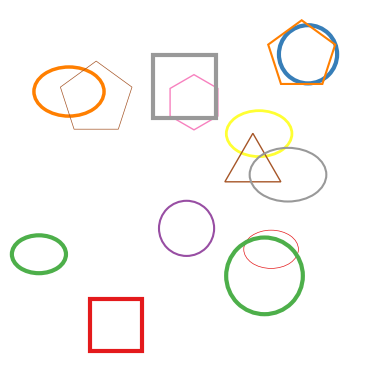[{"shape": "oval", "thickness": 0.5, "radius": 0.35, "center": [0.704, 0.352]}, {"shape": "square", "thickness": 3, "radius": 0.34, "center": [0.3, 0.157]}, {"shape": "circle", "thickness": 3, "radius": 0.38, "center": [0.8, 0.859]}, {"shape": "circle", "thickness": 3, "radius": 0.5, "center": [0.687, 0.283]}, {"shape": "oval", "thickness": 3, "radius": 0.35, "center": [0.101, 0.34]}, {"shape": "circle", "thickness": 1.5, "radius": 0.36, "center": [0.485, 0.407]}, {"shape": "pentagon", "thickness": 1.5, "radius": 0.46, "center": [0.784, 0.856]}, {"shape": "oval", "thickness": 2.5, "radius": 0.46, "center": [0.179, 0.762]}, {"shape": "oval", "thickness": 2, "radius": 0.43, "center": [0.673, 0.653]}, {"shape": "pentagon", "thickness": 0.5, "radius": 0.49, "center": [0.25, 0.744]}, {"shape": "triangle", "thickness": 1, "radius": 0.42, "center": [0.657, 0.57]}, {"shape": "hexagon", "thickness": 1, "radius": 0.36, "center": [0.504, 0.734]}, {"shape": "square", "thickness": 3, "radius": 0.41, "center": [0.48, 0.776]}, {"shape": "oval", "thickness": 1.5, "radius": 0.5, "center": [0.748, 0.546]}]